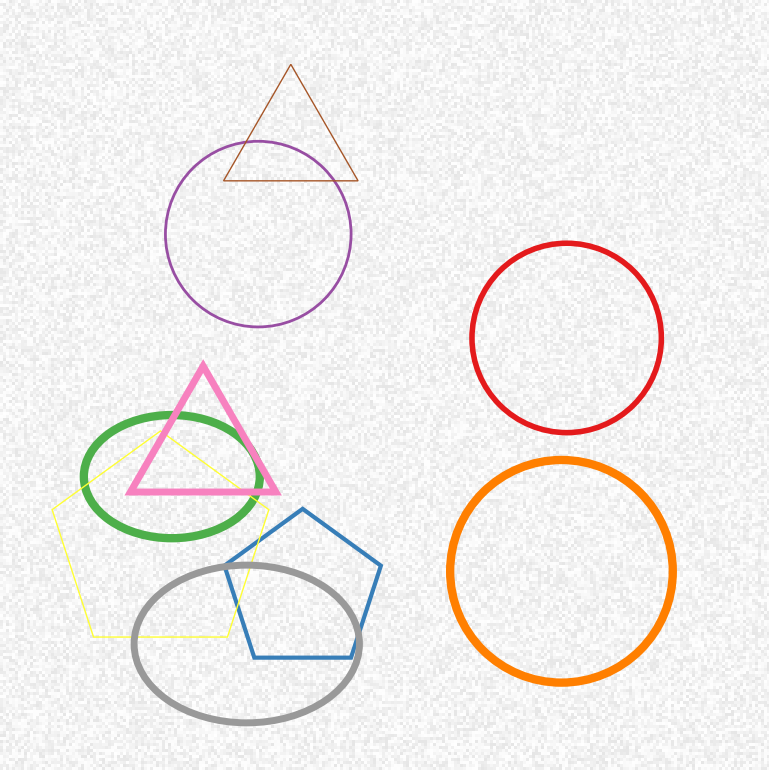[{"shape": "circle", "thickness": 2, "radius": 0.61, "center": [0.736, 0.561]}, {"shape": "pentagon", "thickness": 1.5, "radius": 0.53, "center": [0.393, 0.232]}, {"shape": "oval", "thickness": 3, "radius": 0.57, "center": [0.223, 0.381]}, {"shape": "circle", "thickness": 1, "radius": 0.6, "center": [0.335, 0.696]}, {"shape": "circle", "thickness": 3, "radius": 0.72, "center": [0.729, 0.258]}, {"shape": "pentagon", "thickness": 0.5, "radius": 0.74, "center": [0.208, 0.292]}, {"shape": "triangle", "thickness": 0.5, "radius": 0.5, "center": [0.378, 0.816]}, {"shape": "triangle", "thickness": 2.5, "radius": 0.55, "center": [0.264, 0.416]}, {"shape": "oval", "thickness": 2.5, "radius": 0.73, "center": [0.32, 0.164]}]